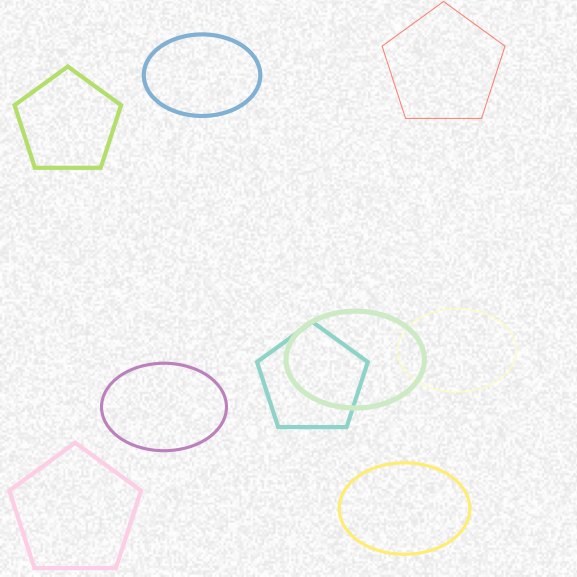[{"shape": "pentagon", "thickness": 2, "radius": 0.5, "center": [0.541, 0.341]}, {"shape": "oval", "thickness": 0.5, "radius": 0.51, "center": [0.791, 0.392]}, {"shape": "pentagon", "thickness": 0.5, "radius": 0.56, "center": [0.768, 0.885]}, {"shape": "oval", "thickness": 2, "radius": 0.5, "center": [0.35, 0.869]}, {"shape": "pentagon", "thickness": 2, "radius": 0.48, "center": [0.117, 0.787]}, {"shape": "pentagon", "thickness": 2, "radius": 0.6, "center": [0.13, 0.113]}, {"shape": "oval", "thickness": 1.5, "radius": 0.54, "center": [0.284, 0.294]}, {"shape": "oval", "thickness": 2.5, "radius": 0.6, "center": [0.615, 0.376]}, {"shape": "oval", "thickness": 1.5, "radius": 0.57, "center": [0.7, 0.119]}]